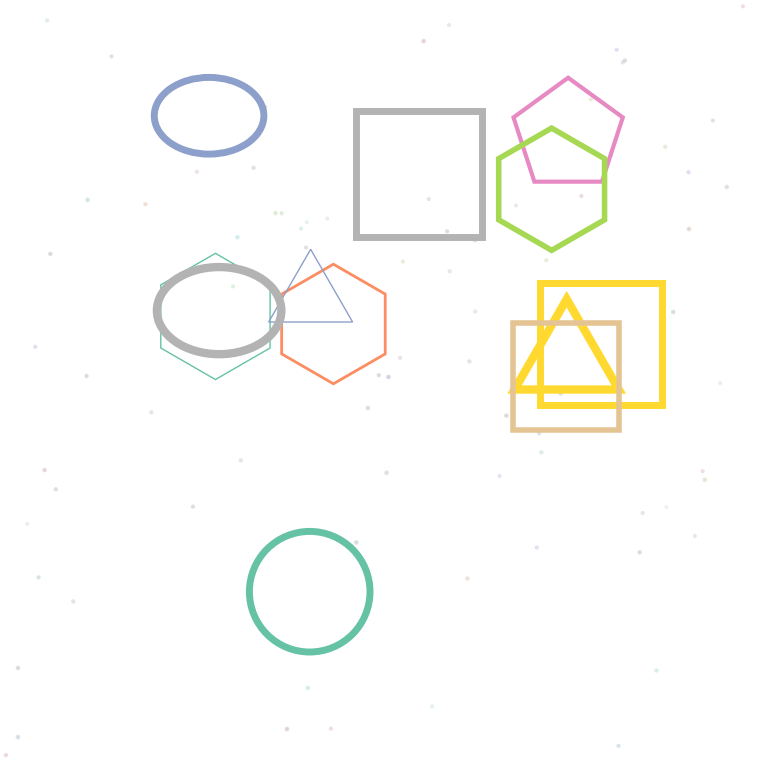[{"shape": "circle", "thickness": 2.5, "radius": 0.39, "center": [0.402, 0.232]}, {"shape": "hexagon", "thickness": 0.5, "radius": 0.41, "center": [0.28, 0.589]}, {"shape": "hexagon", "thickness": 1, "radius": 0.39, "center": [0.433, 0.579]}, {"shape": "triangle", "thickness": 0.5, "radius": 0.31, "center": [0.403, 0.613]}, {"shape": "oval", "thickness": 2.5, "radius": 0.36, "center": [0.272, 0.85]}, {"shape": "pentagon", "thickness": 1.5, "radius": 0.37, "center": [0.738, 0.824]}, {"shape": "hexagon", "thickness": 2, "radius": 0.4, "center": [0.716, 0.754]}, {"shape": "square", "thickness": 2.5, "radius": 0.4, "center": [0.781, 0.553]}, {"shape": "triangle", "thickness": 3, "radius": 0.39, "center": [0.736, 0.533]}, {"shape": "square", "thickness": 2, "radius": 0.34, "center": [0.735, 0.511]}, {"shape": "square", "thickness": 2.5, "radius": 0.41, "center": [0.544, 0.774]}, {"shape": "oval", "thickness": 3, "radius": 0.4, "center": [0.285, 0.597]}]